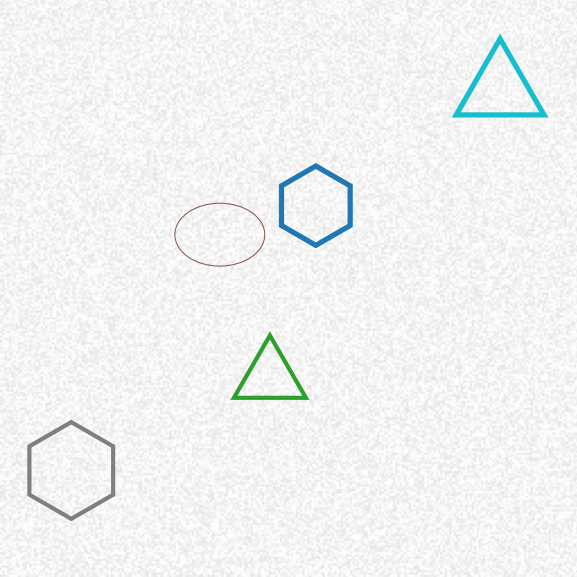[{"shape": "hexagon", "thickness": 2.5, "radius": 0.34, "center": [0.547, 0.643]}, {"shape": "triangle", "thickness": 2, "radius": 0.36, "center": [0.467, 0.346]}, {"shape": "oval", "thickness": 0.5, "radius": 0.39, "center": [0.381, 0.593]}, {"shape": "hexagon", "thickness": 2, "radius": 0.42, "center": [0.123, 0.184]}, {"shape": "triangle", "thickness": 2.5, "radius": 0.44, "center": [0.866, 0.844]}]